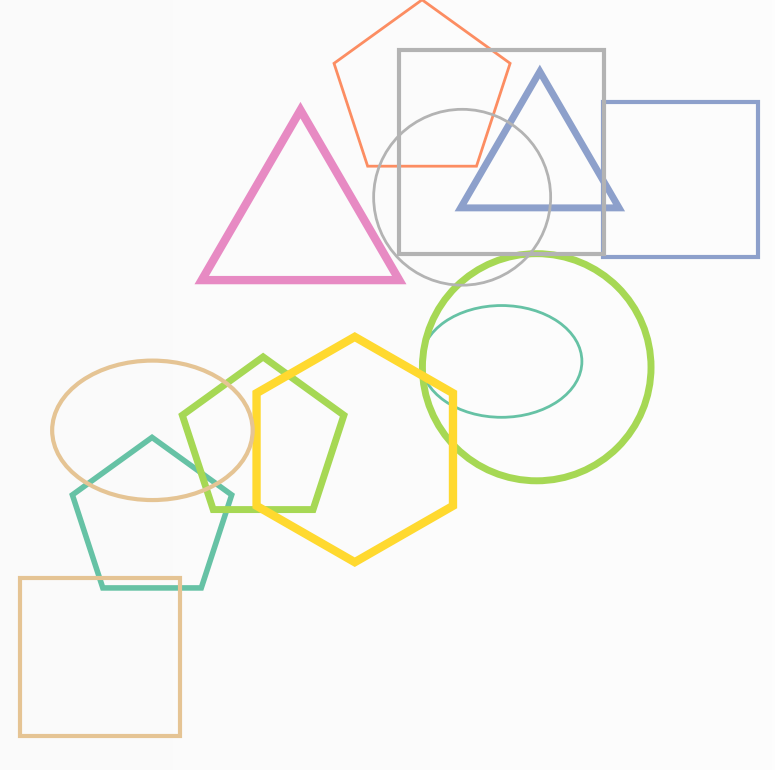[{"shape": "oval", "thickness": 1, "radius": 0.52, "center": [0.647, 0.531]}, {"shape": "pentagon", "thickness": 2, "radius": 0.54, "center": [0.196, 0.324]}, {"shape": "pentagon", "thickness": 1, "radius": 0.6, "center": [0.545, 0.881]}, {"shape": "triangle", "thickness": 2.5, "radius": 0.59, "center": [0.697, 0.789]}, {"shape": "square", "thickness": 1.5, "radius": 0.5, "center": [0.878, 0.767]}, {"shape": "triangle", "thickness": 3, "radius": 0.74, "center": [0.388, 0.71]}, {"shape": "circle", "thickness": 2.5, "radius": 0.74, "center": [0.693, 0.523]}, {"shape": "pentagon", "thickness": 2.5, "radius": 0.55, "center": [0.34, 0.427]}, {"shape": "hexagon", "thickness": 3, "radius": 0.73, "center": [0.458, 0.416]}, {"shape": "oval", "thickness": 1.5, "radius": 0.65, "center": [0.197, 0.441]}, {"shape": "square", "thickness": 1.5, "radius": 0.51, "center": [0.129, 0.147]}, {"shape": "square", "thickness": 1.5, "radius": 0.66, "center": [0.647, 0.803]}, {"shape": "circle", "thickness": 1, "radius": 0.57, "center": [0.596, 0.744]}]